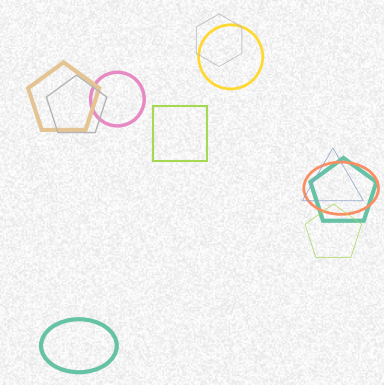[{"shape": "oval", "thickness": 3, "radius": 0.49, "center": [0.205, 0.102]}, {"shape": "pentagon", "thickness": 3, "radius": 0.45, "center": [0.892, 0.5]}, {"shape": "oval", "thickness": 2, "radius": 0.48, "center": [0.886, 0.511]}, {"shape": "triangle", "thickness": 0.5, "radius": 0.46, "center": [0.865, 0.524]}, {"shape": "circle", "thickness": 2.5, "radius": 0.35, "center": [0.305, 0.743]}, {"shape": "pentagon", "thickness": 0.5, "radius": 0.39, "center": [0.866, 0.393]}, {"shape": "square", "thickness": 1.5, "radius": 0.35, "center": [0.468, 0.654]}, {"shape": "circle", "thickness": 2, "radius": 0.42, "center": [0.599, 0.852]}, {"shape": "pentagon", "thickness": 3, "radius": 0.48, "center": [0.165, 0.741]}, {"shape": "hexagon", "thickness": 0.5, "radius": 0.34, "center": [0.569, 0.896]}, {"shape": "pentagon", "thickness": 1, "radius": 0.41, "center": [0.199, 0.722]}]